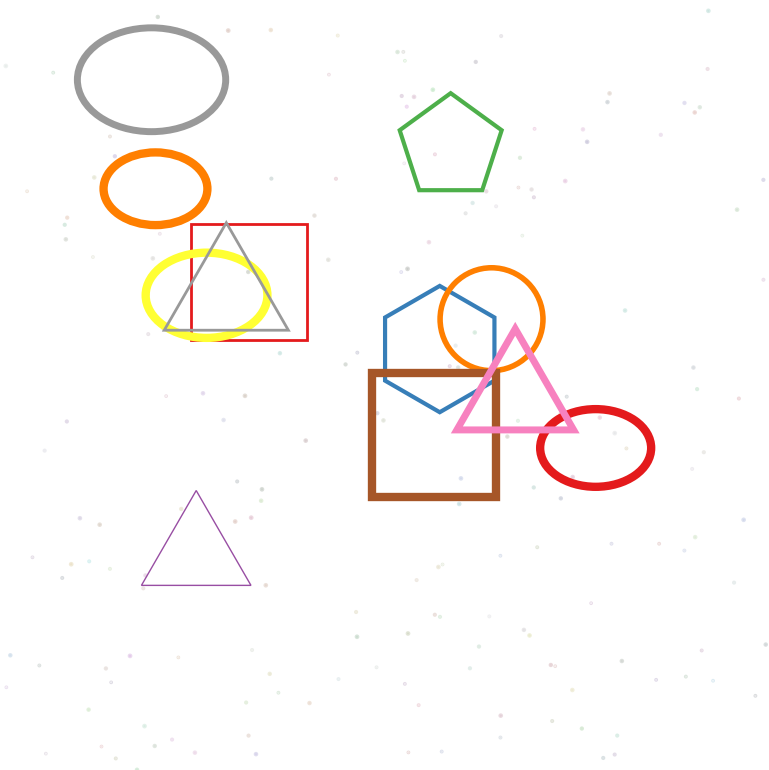[{"shape": "square", "thickness": 1, "radius": 0.38, "center": [0.324, 0.634]}, {"shape": "oval", "thickness": 3, "radius": 0.36, "center": [0.774, 0.418]}, {"shape": "hexagon", "thickness": 1.5, "radius": 0.41, "center": [0.571, 0.547]}, {"shape": "pentagon", "thickness": 1.5, "radius": 0.35, "center": [0.585, 0.809]}, {"shape": "triangle", "thickness": 0.5, "radius": 0.41, "center": [0.255, 0.281]}, {"shape": "circle", "thickness": 2, "radius": 0.33, "center": [0.638, 0.585]}, {"shape": "oval", "thickness": 3, "radius": 0.34, "center": [0.202, 0.755]}, {"shape": "oval", "thickness": 3, "radius": 0.4, "center": [0.268, 0.617]}, {"shape": "square", "thickness": 3, "radius": 0.4, "center": [0.563, 0.435]}, {"shape": "triangle", "thickness": 2.5, "radius": 0.44, "center": [0.669, 0.485]}, {"shape": "triangle", "thickness": 1, "radius": 0.47, "center": [0.294, 0.618]}, {"shape": "oval", "thickness": 2.5, "radius": 0.48, "center": [0.197, 0.896]}]